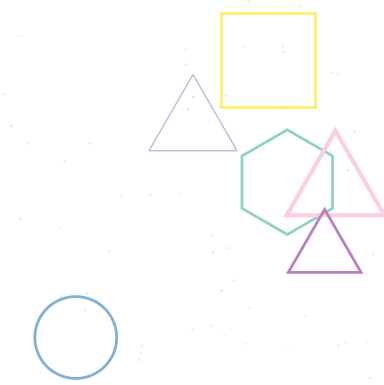[{"shape": "hexagon", "thickness": 2, "radius": 0.68, "center": [0.746, 0.527]}, {"shape": "triangle", "thickness": 1, "radius": 0.66, "center": [0.501, 0.675]}, {"shape": "circle", "thickness": 2, "radius": 0.53, "center": [0.197, 0.123]}, {"shape": "triangle", "thickness": 3, "radius": 0.73, "center": [0.871, 0.514]}, {"shape": "triangle", "thickness": 2, "radius": 0.55, "center": [0.843, 0.347]}, {"shape": "square", "thickness": 2, "radius": 0.61, "center": [0.697, 0.844]}]